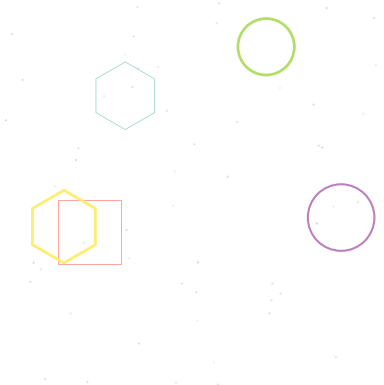[{"shape": "hexagon", "thickness": 0.5, "radius": 0.44, "center": [0.325, 0.751]}, {"shape": "square", "thickness": 0.5, "radius": 0.41, "center": [0.233, 0.397]}, {"shape": "circle", "thickness": 2, "radius": 0.37, "center": [0.691, 0.878]}, {"shape": "circle", "thickness": 1.5, "radius": 0.43, "center": [0.886, 0.435]}, {"shape": "hexagon", "thickness": 2, "radius": 0.47, "center": [0.166, 0.411]}]